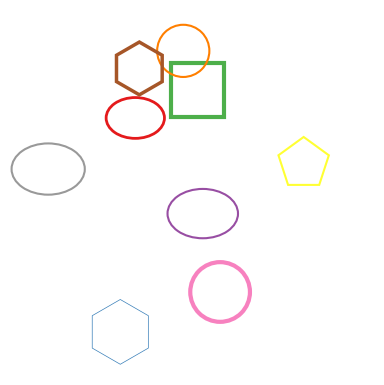[{"shape": "oval", "thickness": 2, "radius": 0.38, "center": [0.351, 0.694]}, {"shape": "hexagon", "thickness": 0.5, "radius": 0.42, "center": [0.312, 0.138]}, {"shape": "square", "thickness": 3, "radius": 0.35, "center": [0.513, 0.766]}, {"shape": "oval", "thickness": 1.5, "radius": 0.46, "center": [0.527, 0.445]}, {"shape": "circle", "thickness": 1.5, "radius": 0.34, "center": [0.476, 0.868]}, {"shape": "pentagon", "thickness": 1.5, "radius": 0.34, "center": [0.789, 0.575]}, {"shape": "hexagon", "thickness": 2.5, "radius": 0.34, "center": [0.362, 0.822]}, {"shape": "circle", "thickness": 3, "radius": 0.39, "center": [0.572, 0.242]}, {"shape": "oval", "thickness": 1.5, "radius": 0.48, "center": [0.125, 0.561]}]